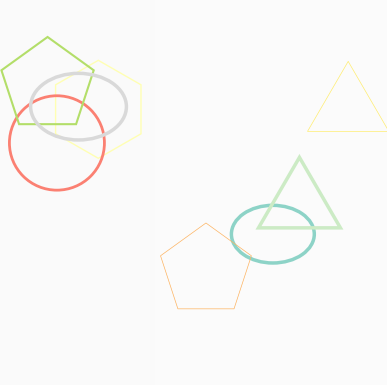[{"shape": "oval", "thickness": 2.5, "radius": 0.53, "center": [0.704, 0.392]}, {"shape": "hexagon", "thickness": 1, "radius": 0.64, "center": [0.254, 0.716]}, {"shape": "circle", "thickness": 2, "radius": 0.61, "center": [0.147, 0.629]}, {"shape": "pentagon", "thickness": 0.5, "radius": 0.62, "center": [0.531, 0.298]}, {"shape": "pentagon", "thickness": 1.5, "radius": 0.63, "center": [0.123, 0.779]}, {"shape": "oval", "thickness": 2.5, "radius": 0.62, "center": [0.203, 0.723]}, {"shape": "triangle", "thickness": 2.5, "radius": 0.61, "center": [0.773, 0.469]}, {"shape": "triangle", "thickness": 0.5, "radius": 0.61, "center": [0.899, 0.719]}]